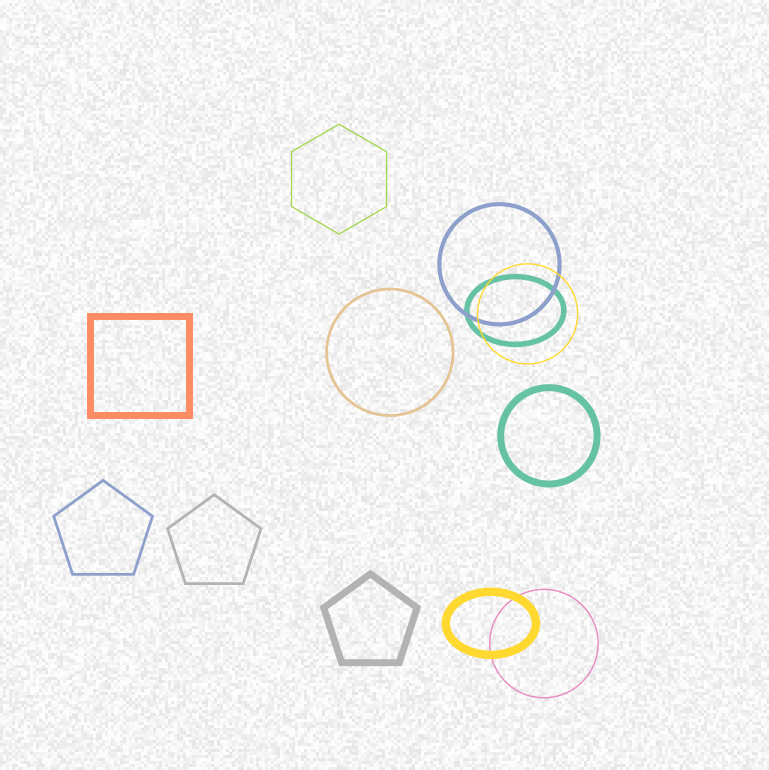[{"shape": "oval", "thickness": 2, "radius": 0.31, "center": [0.669, 0.597]}, {"shape": "circle", "thickness": 2.5, "radius": 0.31, "center": [0.713, 0.434]}, {"shape": "square", "thickness": 2.5, "radius": 0.32, "center": [0.181, 0.525]}, {"shape": "circle", "thickness": 1.5, "radius": 0.39, "center": [0.649, 0.657]}, {"shape": "pentagon", "thickness": 1, "radius": 0.34, "center": [0.134, 0.309]}, {"shape": "circle", "thickness": 0.5, "radius": 0.35, "center": [0.706, 0.164]}, {"shape": "hexagon", "thickness": 0.5, "radius": 0.36, "center": [0.44, 0.767]}, {"shape": "circle", "thickness": 0.5, "radius": 0.32, "center": [0.685, 0.592]}, {"shape": "oval", "thickness": 3, "radius": 0.29, "center": [0.638, 0.191]}, {"shape": "circle", "thickness": 1, "radius": 0.41, "center": [0.506, 0.542]}, {"shape": "pentagon", "thickness": 1, "radius": 0.32, "center": [0.278, 0.294]}, {"shape": "pentagon", "thickness": 2.5, "radius": 0.32, "center": [0.481, 0.191]}]